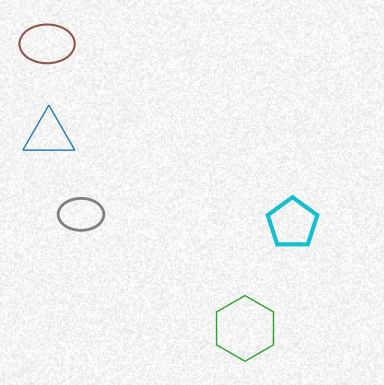[{"shape": "triangle", "thickness": 1, "radius": 0.39, "center": [0.127, 0.649]}, {"shape": "hexagon", "thickness": 1, "radius": 0.43, "center": [0.636, 0.147]}, {"shape": "oval", "thickness": 1.5, "radius": 0.36, "center": [0.122, 0.886]}, {"shape": "oval", "thickness": 2, "radius": 0.3, "center": [0.21, 0.443]}, {"shape": "pentagon", "thickness": 3, "radius": 0.34, "center": [0.76, 0.42]}]